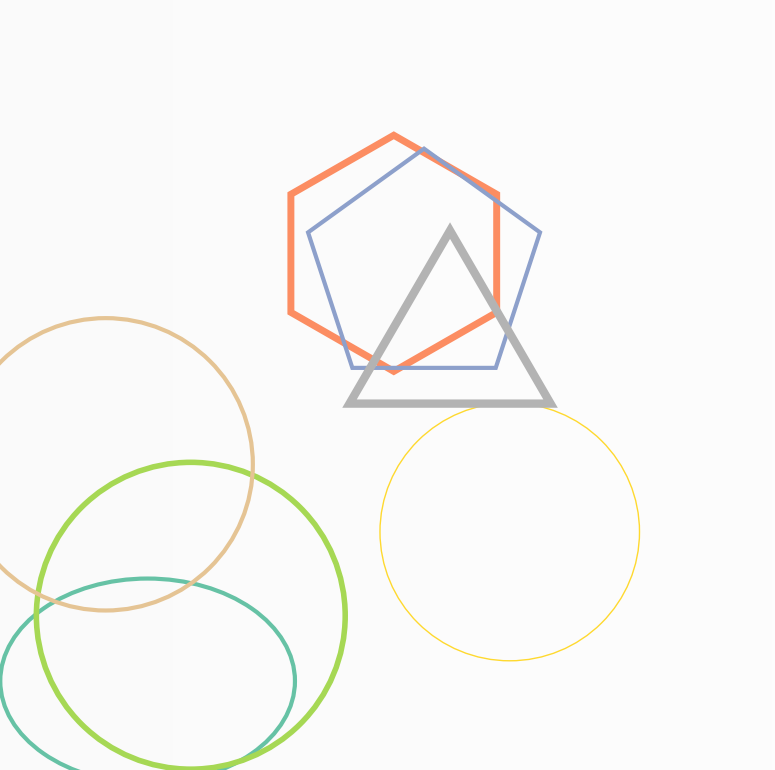[{"shape": "oval", "thickness": 1.5, "radius": 0.95, "center": [0.19, 0.116]}, {"shape": "hexagon", "thickness": 2.5, "radius": 0.77, "center": [0.508, 0.671]}, {"shape": "pentagon", "thickness": 1.5, "radius": 0.79, "center": [0.547, 0.65]}, {"shape": "circle", "thickness": 2, "radius": 1.0, "center": [0.246, 0.2]}, {"shape": "circle", "thickness": 0.5, "radius": 0.84, "center": [0.658, 0.309]}, {"shape": "circle", "thickness": 1.5, "radius": 0.95, "center": [0.136, 0.397]}, {"shape": "triangle", "thickness": 3, "radius": 0.75, "center": [0.581, 0.551]}]